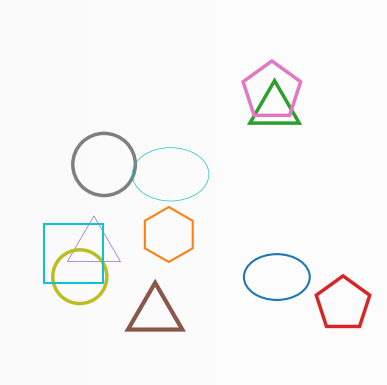[{"shape": "oval", "thickness": 1.5, "radius": 0.42, "center": [0.714, 0.28]}, {"shape": "hexagon", "thickness": 1.5, "radius": 0.36, "center": [0.436, 0.391]}, {"shape": "triangle", "thickness": 2.5, "radius": 0.37, "center": [0.709, 0.717]}, {"shape": "pentagon", "thickness": 2.5, "radius": 0.36, "center": [0.885, 0.211]}, {"shape": "triangle", "thickness": 0.5, "radius": 0.4, "center": [0.242, 0.36]}, {"shape": "triangle", "thickness": 3, "radius": 0.4, "center": [0.4, 0.185]}, {"shape": "pentagon", "thickness": 2.5, "radius": 0.39, "center": [0.702, 0.764]}, {"shape": "circle", "thickness": 2.5, "radius": 0.4, "center": [0.269, 0.573]}, {"shape": "circle", "thickness": 2.5, "radius": 0.35, "center": [0.206, 0.281]}, {"shape": "oval", "thickness": 0.5, "radius": 0.49, "center": [0.44, 0.547]}, {"shape": "square", "thickness": 1.5, "radius": 0.38, "center": [0.19, 0.342]}]